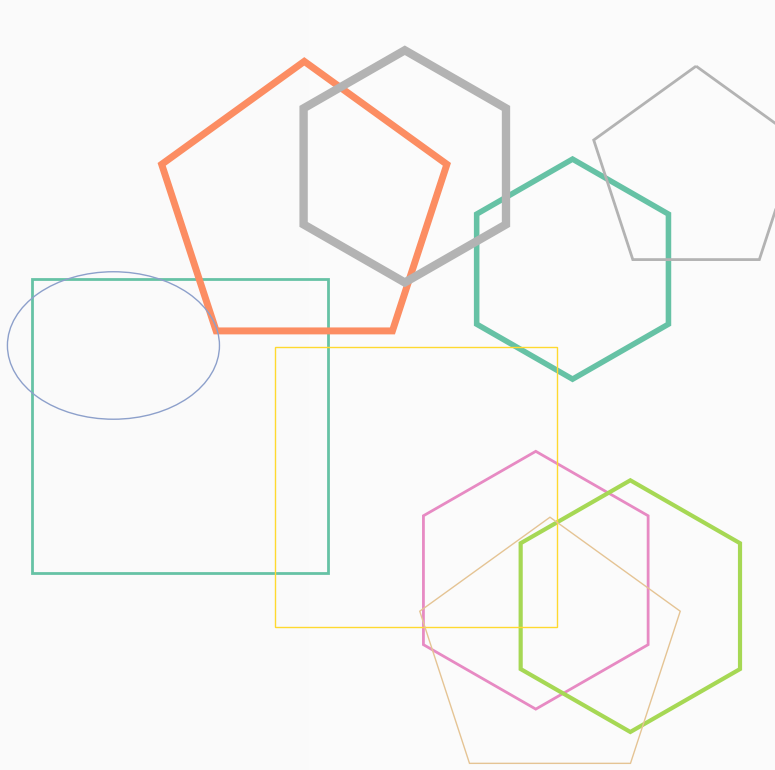[{"shape": "square", "thickness": 1, "radius": 0.96, "center": [0.232, 0.447]}, {"shape": "hexagon", "thickness": 2, "radius": 0.71, "center": [0.739, 0.65]}, {"shape": "pentagon", "thickness": 2.5, "radius": 0.97, "center": [0.393, 0.727]}, {"shape": "oval", "thickness": 0.5, "radius": 0.68, "center": [0.146, 0.551]}, {"shape": "hexagon", "thickness": 1, "radius": 0.84, "center": [0.691, 0.246]}, {"shape": "hexagon", "thickness": 1.5, "radius": 0.82, "center": [0.813, 0.213]}, {"shape": "square", "thickness": 0.5, "radius": 0.91, "center": [0.537, 0.367]}, {"shape": "pentagon", "thickness": 0.5, "radius": 0.88, "center": [0.71, 0.152]}, {"shape": "pentagon", "thickness": 1, "radius": 0.69, "center": [0.898, 0.775]}, {"shape": "hexagon", "thickness": 3, "radius": 0.75, "center": [0.522, 0.784]}]